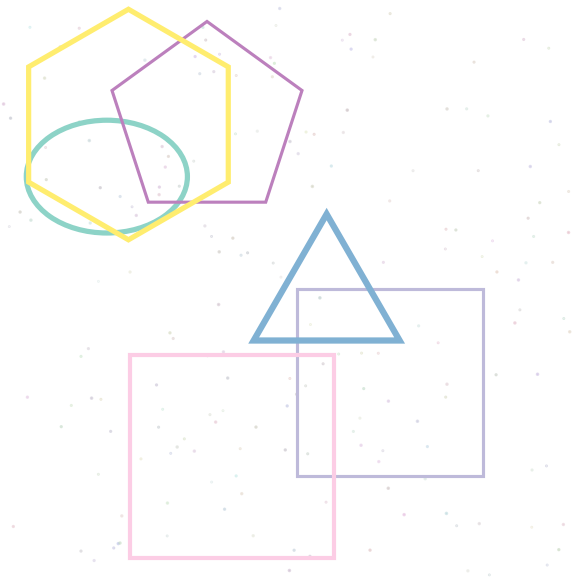[{"shape": "oval", "thickness": 2.5, "radius": 0.7, "center": [0.185, 0.693]}, {"shape": "square", "thickness": 1.5, "radius": 0.81, "center": [0.676, 0.337]}, {"shape": "triangle", "thickness": 3, "radius": 0.73, "center": [0.566, 0.482]}, {"shape": "square", "thickness": 2, "radius": 0.88, "center": [0.402, 0.208]}, {"shape": "pentagon", "thickness": 1.5, "radius": 0.86, "center": [0.358, 0.789]}, {"shape": "hexagon", "thickness": 2.5, "radius": 1.0, "center": [0.222, 0.783]}]